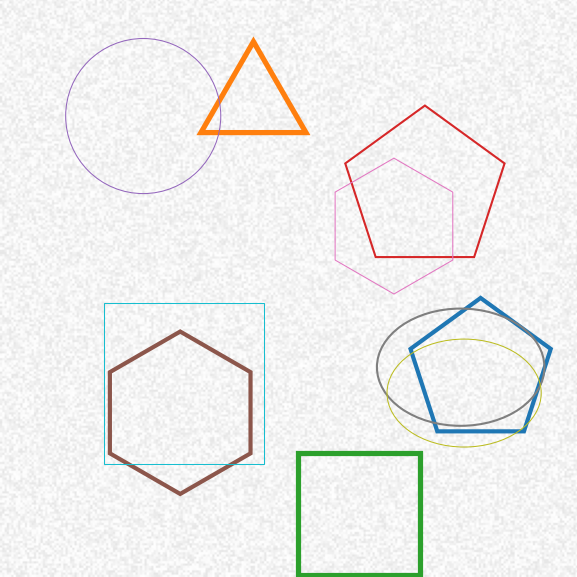[{"shape": "pentagon", "thickness": 2, "radius": 0.64, "center": [0.832, 0.356]}, {"shape": "triangle", "thickness": 2.5, "radius": 0.52, "center": [0.439, 0.822]}, {"shape": "square", "thickness": 2.5, "radius": 0.53, "center": [0.622, 0.109]}, {"shape": "pentagon", "thickness": 1, "radius": 0.73, "center": [0.736, 0.671]}, {"shape": "circle", "thickness": 0.5, "radius": 0.67, "center": [0.248, 0.798]}, {"shape": "hexagon", "thickness": 2, "radius": 0.7, "center": [0.312, 0.284]}, {"shape": "hexagon", "thickness": 0.5, "radius": 0.59, "center": [0.682, 0.608]}, {"shape": "oval", "thickness": 1, "radius": 0.73, "center": [0.798, 0.363]}, {"shape": "oval", "thickness": 0.5, "radius": 0.67, "center": [0.804, 0.319]}, {"shape": "square", "thickness": 0.5, "radius": 0.69, "center": [0.319, 0.335]}]